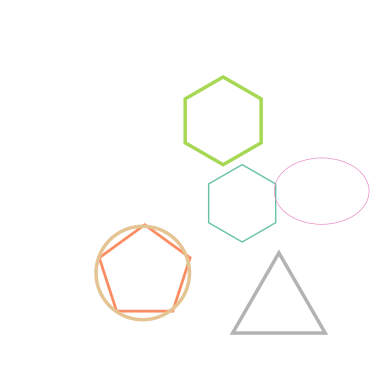[{"shape": "hexagon", "thickness": 1, "radius": 0.5, "center": [0.629, 0.472]}, {"shape": "pentagon", "thickness": 2, "radius": 0.62, "center": [0.376, 0.292]}, {"shape": "oval", "thickness": 0.5, "radius": 0.62, "center": [0.836, 0.504]}, {"shape": "hexagon", "thickness": 2.5, "radius": 0.57, "center": [0.58, 0.686]}, {"shape": "circle", "thickness": 2.5, "radius": 0.61, "center": [0.371, 0.291]}, {"shape": "triangle", "thickness": 2.5, "radius": 0.69, "center": [0.725, 0.204]}]